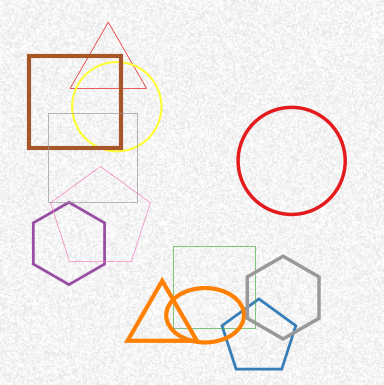[{"shape": "triangle", "thickness": 0.5, "radius": 0.57, "center": [0.281, 0.828]}, {"shape": "circle", "thickness": 2.5, "radius": 0.7, "center": [0.758, 0.582]}, {"shape": "pentagon", "thickness": 2, "radius": 0.5, "center": [0.673, 0.123]}, {"shape": "square", "thickness": 0.5, "radius": 0.53, "center": [0.555, 0.256]}, {"shape": "hexagon", "thickness": 2, "radius": 0.53, "center": [0.179, 0.368]}, {"shape": "triangle", "thickness": 3, "radius": 0.52, "center": [0.421, 0.167]}, {"shape": "oval", "thickness": 3, "radius": 0.5, "center": [0.533, 0.181]}, {"shape": "circle", "thickness": 1.5, "radius": 0.58, "center": [0.303, 0.723]}, {"shape": "square", "thickness": 3, "radius": 0.6, "center": [0.195, 0.735]}, {"shape": "pentagon", "thickness": 0.5, "radius": 0.68, "center": [0.261, 0.431]}, {"shape": "hexagon", "thickness": 2.5, "radius": 0.54, "center": [0.735, 0.227]}, {"shape": "square", "thickness": 0.5, "radius": 0.58, "center": [0.24, 0.59]}]